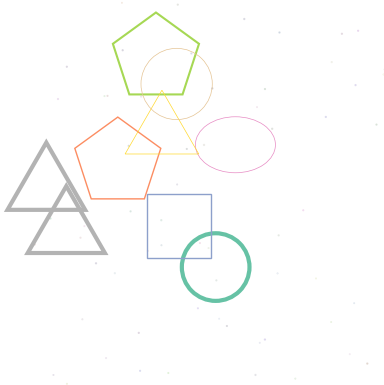[{"shape": "circle", "thickness": 3, "radius": 0.44, "center": [0.56, 0.306]}, {"shape": "pentagon", "thickness": 1, "radius": 0.59, "center": [0.306, 0.578]}, {"shape": "square", "thickness": 1, "radius": 0.42, "center": [0.465, 0.413]}, {"shape": "oval", "thickness": 0.5, "radius": 0.52, "center": [0.611, 0.624]}, {"shape": "pentagon", "thickness": 1.5, "radius": 0.59, "center": [0.405, 0.85]}, {"shape": "triangle", "thickness": 0.5, "radius": 0.55, "center": [0.421, 0.655]}, {"shape": "circle", "thickness": 0.5, "radius": 0.46, "center": [0.459, 0.782]}, {"shape": "triangle", "thickness": 3, "radius": 0.58, "center": [0.12, 0.513]}, {"shape": "triangle", "thickness": 3, "radius": 0.58, "center": [0.172, 0.401]}]